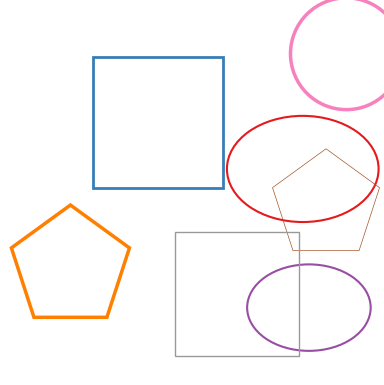[{"shape": "oval", "thickness": 1.5, "radius": 0.98, "center": [0.786, 0.561]}, {"shape": "square", "thickness": 2, "radius": 0.85, "center": [0.41, 0.682]}, {"shape": "oval", "thickness": 1.5, "radius": 0.8, "center": [0.802, 0.201]}, {"shape": "pentagon", "thickness": 2.5, "radius": 0.81, "center": [0.183, 0.306]}, {"shape": "pentagon", "thickness": 0.5, "radius": 0.73, "center": [0.847, 0.467]}, {"shape": "circle", "thickness": 2.5, "radius": 0.73, "center": [0.9, 0.86]}, {"shape": "square", "thickness": 1, "radius": 0.81, "center": [0.615, 0.236]}]